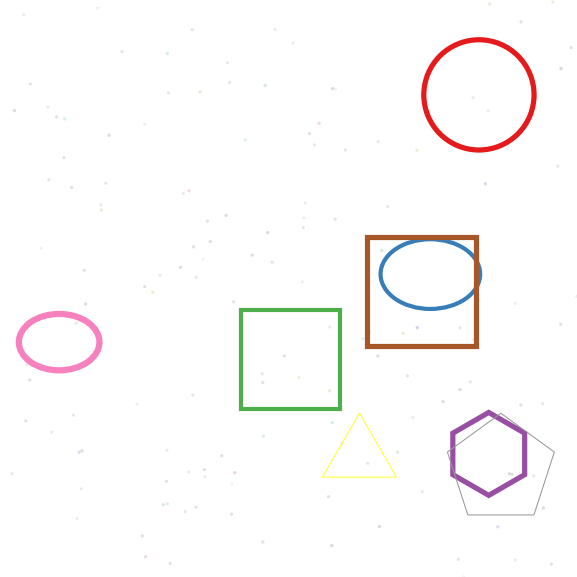[{"shape": "circle", "thickness": 2.5, "radius": 0.48, "center": [0.829, 0.835]}, {"shape": "oval", "thickness": 2, "radius": 0.43, "center": [0.745, 0.525]}, {"shape": "square", "thickness": 2, "radius": 0.43, "center": [0.503, 0.377]}, {"shape": "hexagon", "thickness": 2.5, "radius": 0.36, "center": [0.846, 0.213]}, {"shape": "triangle", "thickness": 0.5, "radius": 0.37, "center": [0.622, 0.21]}, {"shape": "square", "thickness": 2.5, "radius": 0.47, "center": [0.731, 0.494]}, {"shape": "oval", "thickness": 3, "radius": 0.35, "center": [0.102, 0.407]}, {"shape": "pentagon", "thickness": 0.5, "radius": 0.49, "center": [0.867, 0.186]}]